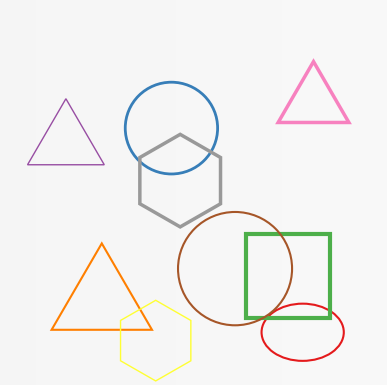[{"shape": "oval", "thickness": 1.5, "radius": 0.53, "center": [0.781, 0.137]}, {"shape": "circle", "thickness": 2, "radius": 0.6, "center": [0.442, 0.667]}, {"shape": "square", "thickness": 3, "radius": 0.54, "center": [0.744, 0.283]}, {"shape": "triangle", "thickness": 1, "radius": 0.57, "center": [0.17, 0.629]}, {"shape": "triangle", "thickness": 1.5, "radius": 0.75, "center": [0.263, 0.218]}, {"shape": "hexagon", "thickness": 1, "radius": 0.52, "center": [0.402, 0.115]}, {"shape": "circle", "thickness": 1.5, "radius": 0.74, "center": [0.607, 0.302]}, {"shape": "triangle", "thickness": 2.5, "radius": 0.53, "center": [0.809, 0.735]}, {"shape": "hexagon", "thickness": 2.5, "radius": 0.6, "center": [0.465, 0.531]}]